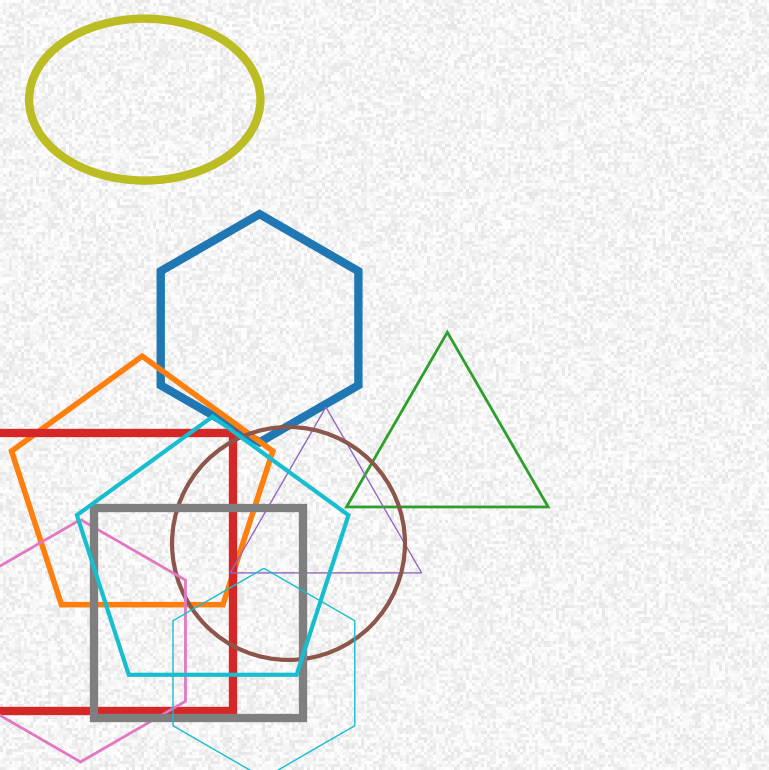[{"shape": "hexagon", "thickness": 3, "radius": 0.74, "center": [0.337, 0.574]}, {"shape": "pentagon", "thickness": 2, "radius": 0.89, "center": [0.185, 0.359]}, {"shape": "triangle", "thickness": 1, "radius": 0.76, "center": [0.581, 0.417]}, {"shape": "square", "thickness": 3, "radius": 0.9, "center": [0.122, 0.257]}, {"shape": "triangle", "thickness": 0.5, "radius": 0.72, "center": [0.423, 0.328]}, {"shape": "circle", "thickness": 1.5, "radius": 0.76, "center": [0.375, 0.294]}, {"shape": "hexagon", "thickness": 1, "radius": 0.79, "center": [0.105, 0.168]}, {"shape": "square", "thickness": 3, "radius": 0.68, "center": [0.258, 0.204]}, {"shape": "oval", "thickness": 3, "radius": 0.75, "center": [0.188, 0.871]}, {"shape": "pentagon", "thickness": 1.5, "radius": 0.93, "center": [0.276, 0.274]}, {"shape": "hexagon", "thickness": 0.5, "radius": 0.68, "center": [0.343, 0.126]}]